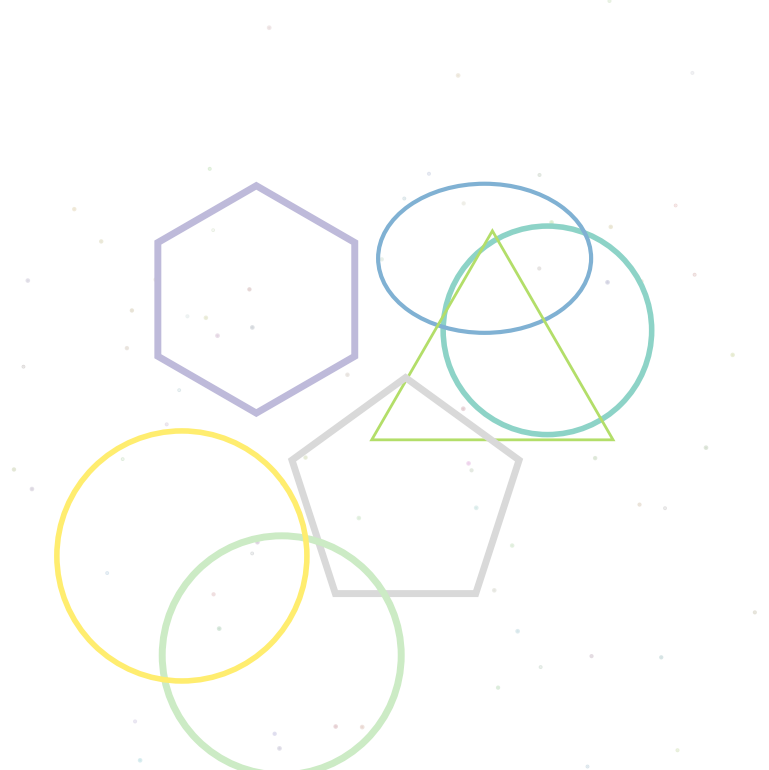[{"shape": "circle", "thickness": 2, "radius": 0.68, "center": [0.711, 0.571]}, {"shape": "hexagon", "thickness": 2.5, "radius": 0.74, "center": [0.333, 0.611]}, {"shape": "oval", "thickness": 1.5, "radius": 0.69, "center": [0.629, 0.665]}, {"shape": "triangle", "thickness": 1, "radius": 0.9, "center": [0.639, 0.519]}, {"shape": "pentagon", "thickness": 2.5, "radius": 0.78, "center": [0.527, 0.355]}, {"shape": "circle", "thickness": 2.5, "radius": 0.78, "center": [0.366, 0.149]}, {"shape": "circle", "thickness": 2, "radius": 0.81, "center": [0.236, 0.278]}]